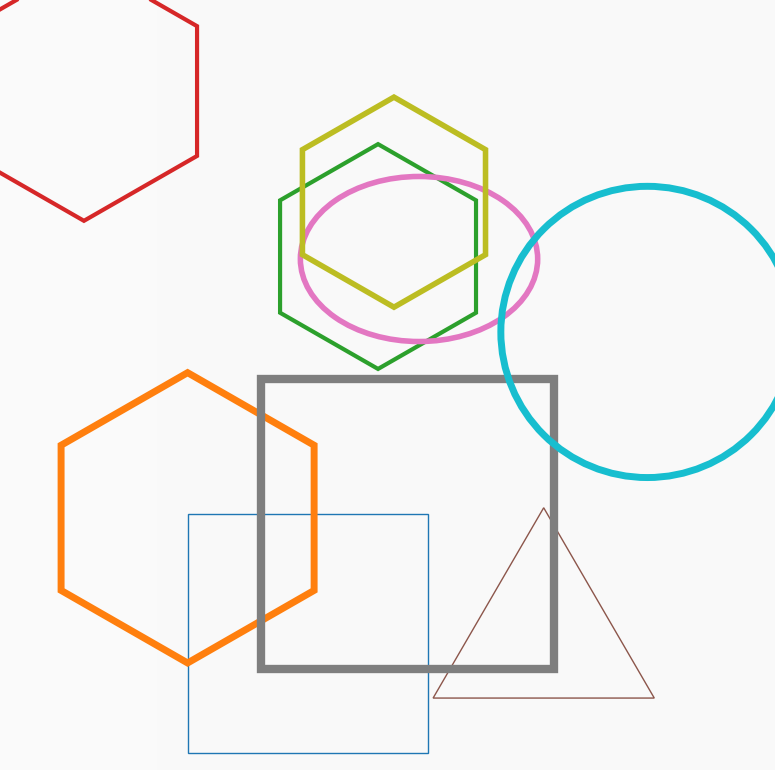[{"shape": "square", "thickness": 0.5, "radius": 0.78, "center": [0.397, 0.177]}, {"shape": "hexagon", "thickness": 2.5, "radius": 0.94, "center": [0.242, 0.328]}, {"shape": "hexagon", "thickness": 1.5, "radius": 0.73, "center": [0.488, 0.667]}, {"shape": "hexagon", "thickness": 1.5, "radius": 0.84, "center": [0.108, 0.882]}, {"shape": "triangle", "thickness": 0.5, "radius": 0.82, "center": [0.702, 0.176]}, {"shape": "oval", "thickness": 2, "radius": 0.77, "center": [0.541, 0.664]}, {"shape": "square", "thickness": 3, "radius": 0.94, "center": [0.526, 0.319]}, {"shape": "hexagon", "thickness": 2, "radius": 0.68, "center": [0.508, 0.737]}, {"shape": "circle", "thickness": 2.5, "radius": 0.95, "center": [0.835, 0.569]}]